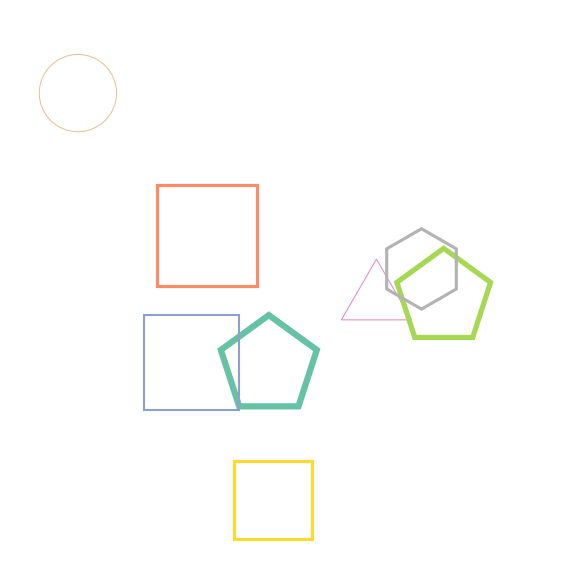[{"shape": "pentagon", "thickness": 3, "radius": 0.44, "center": [0.465, 0.366]}, {"shape": "square", "thickness": 1.5, "radius": 0.44, "center": [0.358, 0.592]}, {"shape": "square", "thickness": 1, "radius": 0.41, "center": [0.331, 0.372]}, {"shape": "triangle", "thickness": 0.5, "radius": 0.35, "center": [0.652, 0.48]}, {"shape": "pentagon", "thickness": 2.5, "radius": 0.43, "center": [0.768, 0.484]}, {"shape": "square", "thickness": 1.5, "radius": 0.34, "center": [0.473, 0.134]}, {"shape": "circle", "thickness": 0.5, "radius": 0.33, "center": [0.135, 0.838]}, {"shape": "hexagon", "thickness": 1.5, "radius": 0.35, "center": [0.73, 0.533]}]